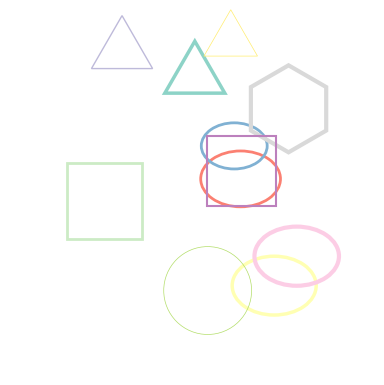[{"shape": "triangle", "thickness": 2.5, "radius": 0.45, "center": [0.506, 0.803]}, {"shape": "oval", "thickness": 2.5, "radius": 0.55, "center": [0.712, 0.258]}, {"shape": "triangle", "thickness": 1, "radius": 0.46, "center": [0.317, 0.868]}, {"shape": "oval", "thickness": 2, "radius": 0.52, "center": [0.625, 0.535]}, {"shape": "oval", "thickness": 2, "radius": 0.43, "center": [0.608, 0.621]}, {"shape": "circle", "thickness": 0.5, "radius": 0.57, "center": [0.539, 0.245]}, {"shape": "oval", "thickness": 3, "radius": 0.55, "center": [0.771, 0.335]}, {"shape": "hexagon", "thickness": 3, "radius": 0.56, "center": [0.749, 0.717]}, {"shape": "square", "thickness": 1.5, "radius": 0.45, "center": [0.627, 0.556]}, {"shape": "square", "thickness": 2, "radius": 0.49, "center": [0.271, 0.478]}, {"shape": "triangle", "thickness": 0.5, "radius": 0.4, "center": [0.599, 0.894]}]